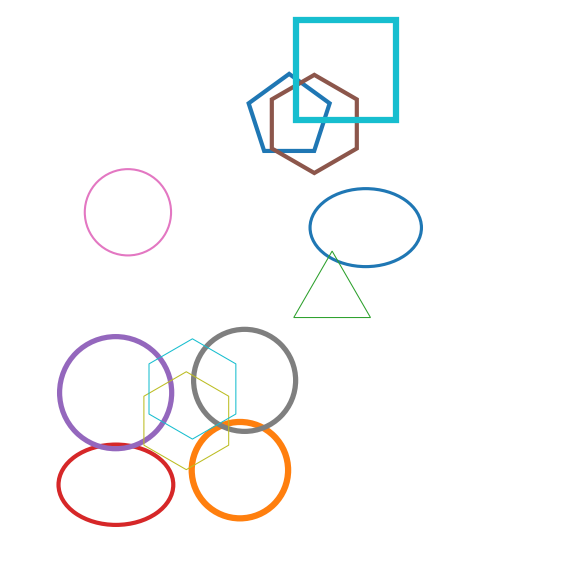[{"shape": "pentagon", "thickness": 2, "radius": 0.37, "center": [0.501, 0.797]}, {"shape": "oval", "thickness": 1.5, "radius": 0.48, "center": [0.633, 0.605]}, {"shape": "circle", "thickness": 3, "radius": 0.42, "center": [0.415, 0.185]}, {"shape": "triangle", "thickness": 0.5, "radius": 0.38, "center": [0.575, 0.488]}, {"shape": "oval", "thickness": 2, "radius": 0.5, "center": [0.201, 0.16]}, {"shape": "circle", "thickness": 2.5, "radius": 0.49, "center": [0.2, 0.319]}, {"shape": "hexagon", "thickness": 2, "radius": 0.42, "center": [0.544, 0.785]}, {"shape": "circle", "thickness": 1, "radius": 0.37, "center": [0.222, 0.632]}, {"shape": "circle", "thickness": 2.5, "radius": 0.44, "center": [0.424, 0.341]}, {"shape": "hexagon", "thickness": 0.5, "radius": 0.42, "center": [0.323, 0.271]}, {"shape": "square", "thickness": 3, "radius": 0.43, "center": [0.599, 0.878]}, {"shape": "hexagon", "thickness": 0.5, "radius": 0.43, "center": [0.333, 0.326]}]